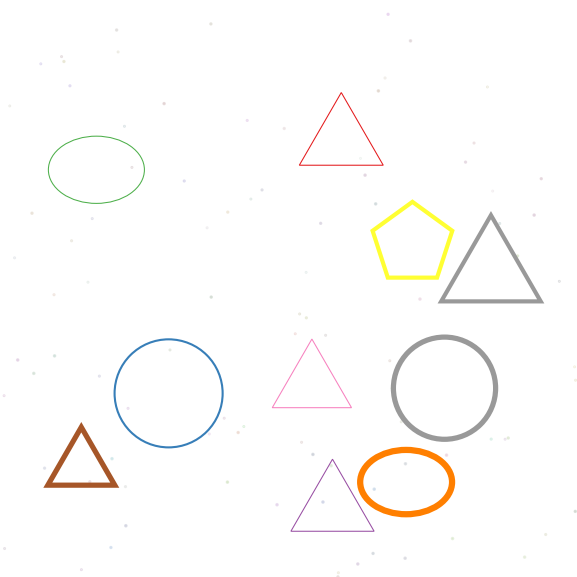[{"shape": "triangle", "thickness": 0.5, "radius": 0.42, "center": [0.591, 0.755]}, {"shape": "circle", "thickness": 1, "radius": 0.47, "center": [0.292, 0.318]}, {"shape": "oval", "thickness": 0.5, "radius": 0.42, "center": [0.167, 0.705]}, {"shape": "triangle", "thickness": 0.5, "radius": 0.42, "center": [0.576, 0.121]}, {"shape": "oval", "thickness": 3, "radius": 0.4, "center": [0.703, 0.164]}, {"shape": "pentagon", "thickness": 2, "radius": 0.36, "center": [0.714, 0.577]}, {"shape": "triangle", "thickness": 2.5, "radius": 0.33, "center": [0.141, 0.192]}, {"shape": "triangle", "thickness": 0.5, "radius": 0.4, "center": [0.54, 0.333]}, {"shape": "circle", "thickness": 2.5, "radius": 0.44, "center": [0.77, 0.327]}, {"shape": "triangle", "thickness": 2, "radius": 0.5, "center": [0.85, 0.527]}]